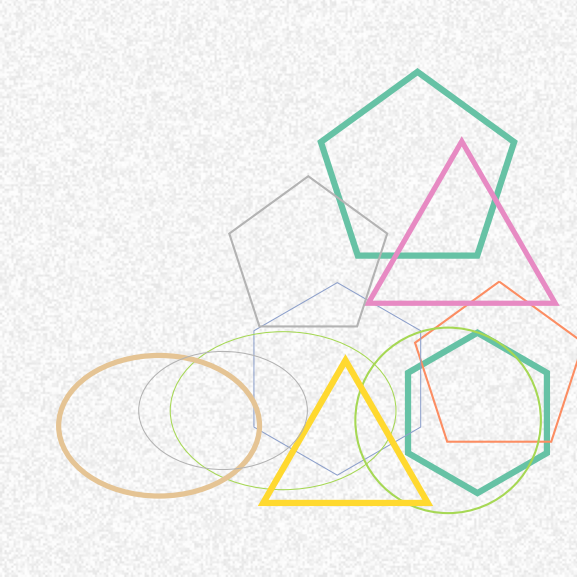[{"shape": "pentagon", "thickness": 3, "radius": 0.88, "center": [0.723, 0.699]}, {"shape": "hexagon", "thickness": 3, "radius": 0.69, "center": [0.827, 0.284]}, {"shape": "pentagon", "thickness": 1, "radius": 0.77, "center": [0.864, 0.358]}, {"shape": "hexagon", "thickness": 0.5, "radius": 0.83, "center": [0.584, 0.343]}, {"shape": "triangle", "thickness": 2.5, "radius": 0.93, "center": [0.8, 0.567]}, {"shape": "circle", "thickness": 1, "radius": 0.8, "center": [0.776, 0.271]}, {"shape": "oval", "thickness": 0.5, "radius": 0.98, "center": [0.49, 0.288]}, {"shape": "triangle", "thickness": 3, "radius": 0.82, "center": [0.598, 0.211]}, {"shape": "oval", "thickness": 2.5, "radius": 0.87, "center": [0.275, 0.262]}, {"shape": "pentagon", "thickness": 1, "radius": 0.72, "center": [0.534, 0.55]}, {"shape": "oval", "thickness": 0.5, "radius": 0.73, "center": [0.386, 0.288]}]